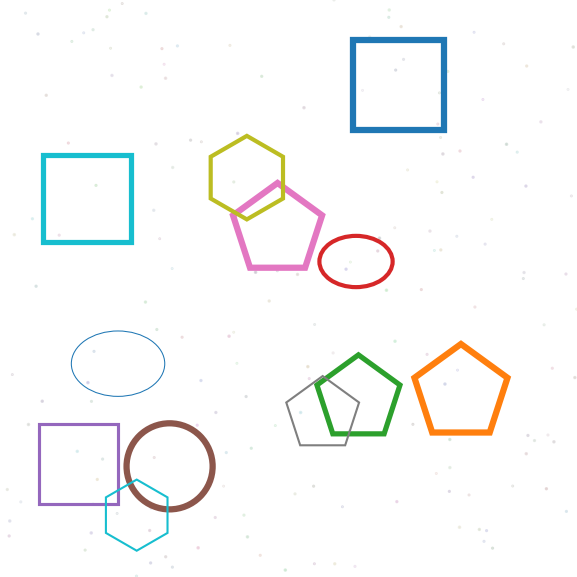[{"shape": "oval", "thickness": 0.5, "radius": 0.4, "center": [0.204, 0.369]}, {"shape": "square", "thickness": 3, "radius": 0.39, "center": [0.69, 0.852]}, {"shape": "pentagon", "thickness": 3, "radius": 0.42, "center": [0.798, 0.319]}, {"shape": "pentagon", "thickness": 2.5, "radius": 0.38, "center": [0.621, 0.309]}, {"shape": "oval", "thickness": 2, "radius": 0.32, "center": [0.616, 0.546]}, {"shape": "square", "thickness": 1.5, "radius": 0.34, "center": [0.136, 0.196]}, {"shape": "circle", "thickness": 3, "radius": 0.37, "center": [0.294, 0.192]}, {"shape": "pentagon", "thickness": 3, "radius": 0.41, "center": [0.481, 0.601]}, {"shape": "pentagon", "thickness": 1, "radius": 0.33, "center": [0.559, 0.282]}, {"shape": "hexagon", "thickness": 2, "radius": 0.36, "center": [0.427, 0.692]}, {"shape": "square", "thickness": 2.5, "radius": 0.38, "center": [0.151, 0.656]}, {"shape": "hexagon", "thickness": 1, "radius": 0.31, "center": [0.237, 0.107]}]